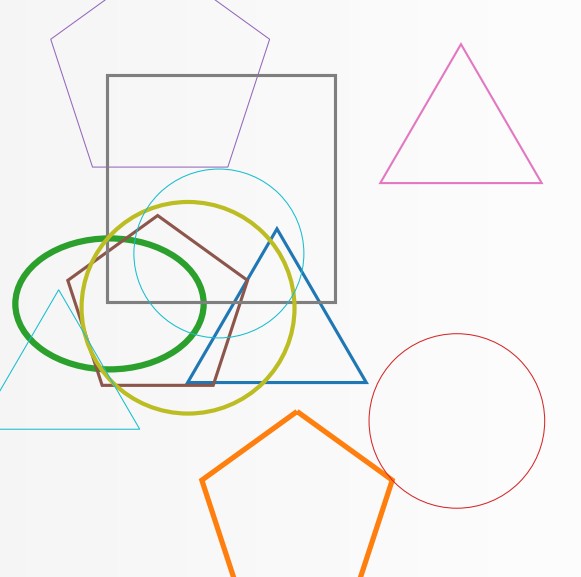[{"shape": "triangle", "thickness": 1.5, "radius": 0.89, "center": [0.476, 0.425]}, {"shape": "pentagon", "thickness": 2.5, "radius": 0.86, "center": [0.511, 0.114]}, {"shape": "oval", "thickness": 3, "radius": 0.81, "center": [0.188, 0.473]}, {"shape": "circle", "thickness": 0.5, "radius": 0.76, "center": [0.786, 0.27]}, {"shape": "pentagon", "thickness": 0.5, "radius": 0.99, "center": [0.276, 0.87]}, {"shape": "pentagon", "thickness": 1.5, "radius": 0.81, "center": [0.271, 0.463]}, {"shape": "triangle", "thickness": 1, "radius": 0.8, "center": [0.793, 0.762]}, {"shape": "square", "thickness": 1.5, "radius": 0.98, "center": [0.38, 0.672]}, {"shape": "circle", "thickness": 2, "radius": 0.92, "center": [0.324, 0.466]}, {"shape": "triangle", "thickness": 0.5, "radius": 0.81, "center": [0.101, 0.336]}, {"shape": "circle", "thickness": 0.5, "radius": 0.73, "center": [0.377, 0.56]}]